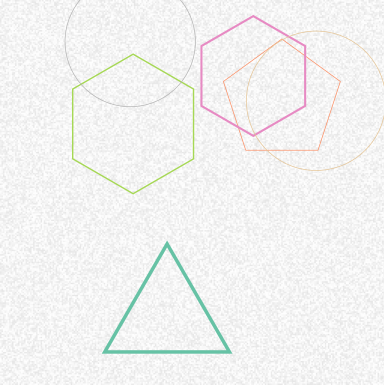[{"shape": "triangle", "thickness": 2.5, "radius": 0.94, "center": [0.434, 0.179]}, {"shape": "pentagon", "thickness": 0.5, "radius": 0.8, "center": [0.732, 0.739]}, {"shape": "hexagon", "thickness": 1.5, "radius": 0.78, "center": [0.658, 0.803]}, {"shape": "hexagon", "thickness": 1, "radius": 0.91, "center": [0.346, 0.678]}, {"shape": "circle", "thickness": 0.5, "radius": 0.91, "center": [0.821, 0.738]}, {"shape": "circle", "thickness": 0.5, "radius": 0.85, "center": [0.338, 0.892]}]